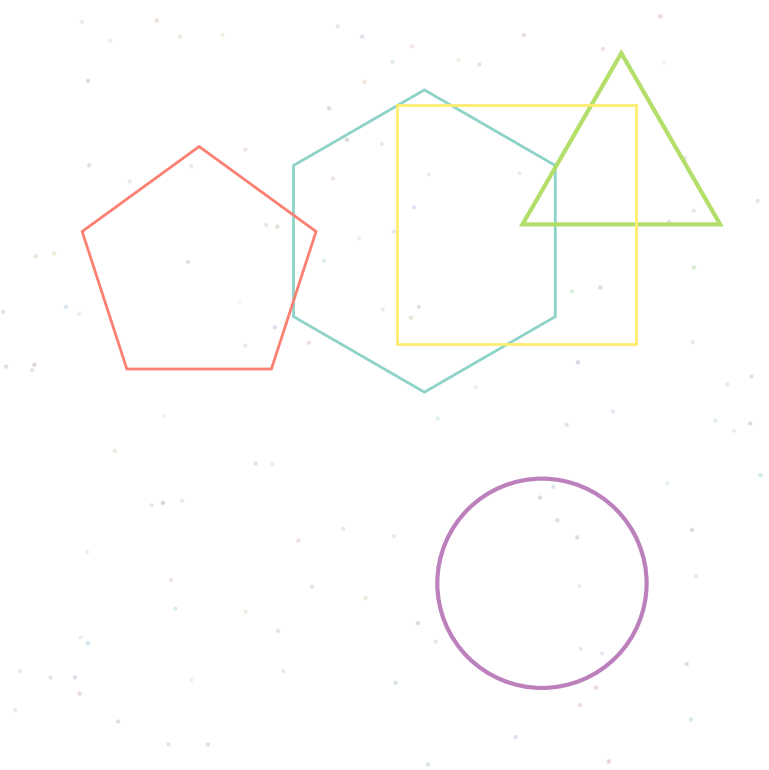[{"shape": "hexagon", "thickness": 1, "radius": 0.98, "center": [0.551, 0.687]}, {"shape": "pentagon", "thickness": 1, "radius": 0.8, "center": [0.259, 0.65]}, {"shape": "triangle", "thickness": 1.5, "radius": 0.74, "center": [0.807, 0.783]}, {"shape": "circle", "thickness": 1.5, "radius": 0.68, "center": [0.704, 0.242]}, {"shape": "square", "thickness": 1, "radius": 0.78, "center": [0.671, 0.709]}]